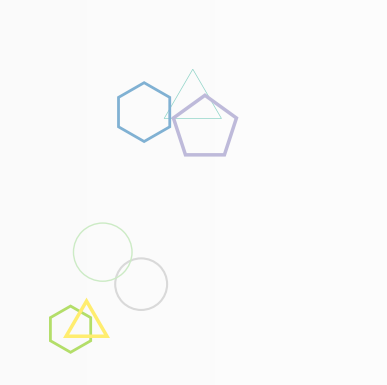[{"shape": "triangle", "thickness": 0.5, "radius": 0.43, "center": [0.498, 0.735]}, {"shape": "pentagon", "thickness": 2.5, "radius": 0.43, "center": [0.529, 0.667]}, {"shape": "hexagon", "thickness": 2, "radius": 0.38, "center": [0.372, 0.709]}, {"shape": "hexagon", "thickness": 2, "radius": 0.3, "center": [0.182, 0.145]}, {"shape": "circle", "thickness": 1.5, "radius": 0.33, "center": [0.364, 0.262]}, {"shape": "circle", "thickness": 1, "radius": 0.38, "center": [0.265, 0.345]}, {"shape": "triangle", "thickness": 2.5, "radius": 0.3, "center": [0.223, 0.157]}]